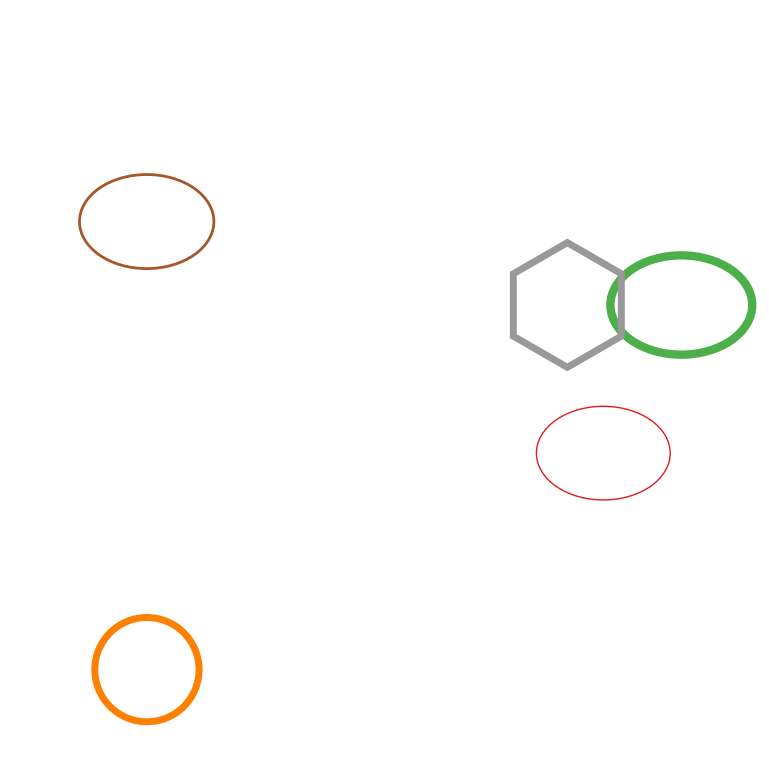[{"shape": "oval", "thickness": 0.5, "radius": 0.43, "center": [0.784, 0.412]}, {"shape": "oval", "thickness": 3, "radius": 0.46, "center": [0.885, 0.604]}, {"shape": "circle", "thickness": 2.5, "radius": 0.34, "center": [0.191, 0.13]}, {"shape": "oval", "thickness": 1, "radius": 0.44, "center": [0.191, 0.712]}, {"shape": "hexagon", "thickness": 2.5, "radius": 0.4, "center": [0.737, 0.604]}]